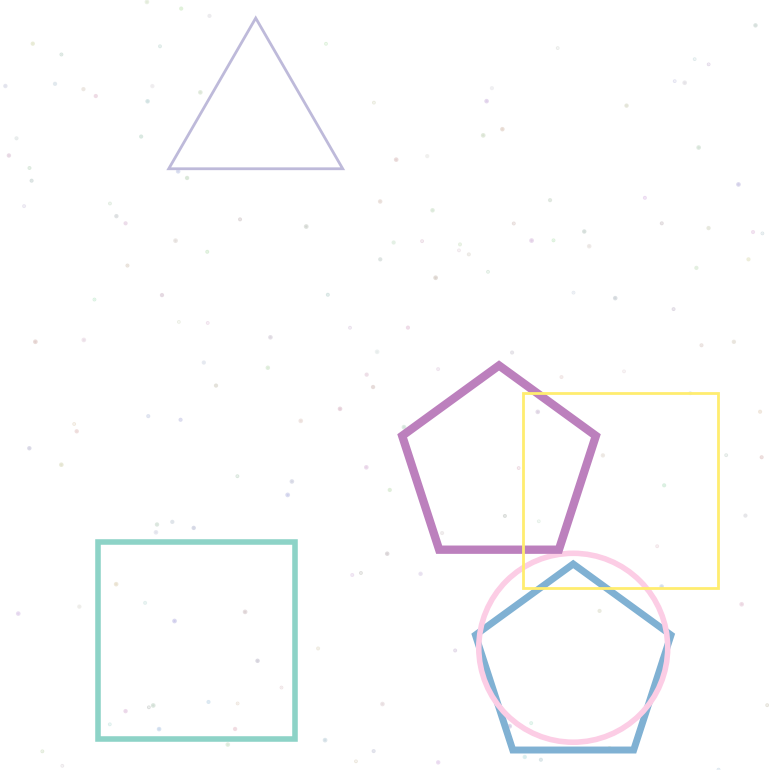[{"shape": "square", "thickness": 2, "radius": 0.64, "center": [0.255, 0.168]}, {"shape": "triangle", "thickness": 1, "radius": 0.65, "center": [0.332, 0.846]}, {"shape": "pentagon", "thickness": 2.5, "radius": 0.67, "center": [0.744, 0.134]}, {"shape": "circle", "thickness": 2, "radius": 0.61, "center": [0.744, 0.159]}, {"shape": "pentagon", "thickness": 3, "radius": 0.66, "center": [0.648, 0.393]}, {"shape": "square", "thickness": 1, "radius": 0.63, "center": [0.806, 0.363]}]